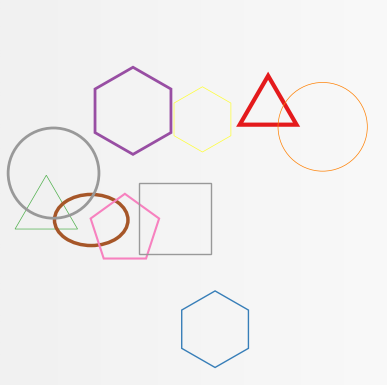[{"shape": "triangle", "thickness": 3, "radius": 0.42, "center": [0.692, 0.718]}, {"shape": "hexagon", "thickness": 1, "radius": 0.5, "center": [0.555, 0.145]}, {"shape": "triangle", "thickness": 0.5, "radius": 0.47, "center": [0.12, 0.452]}, {"shape": "hexagon", "thickness": 2, "radius": 0.57, "center": [0.343, 0.712]}, {"shape": "circle", "thickness": 0.5, "radius": 0.58, "center": [0.833, 0.671]}, {"shape": "hexagon", "thickness": 0.5, "radius": 0.42, "center": [0.522, 0.69]}, {"shape": "oval", "thickness": 2.5, "radius": 0.47, "center": [0.235, 0.429]}, {"shape": "pentagon", "thickness": 1.5, "radius": 0.46, "center": [0.322, 0.404]}, {"shape": "circle", "thickness": 2, "radius": 0.59, "center": [0.138, 0.55]}, {"shape": "square", "thickness": 1, "radius": 0.46, "center": [0.451, 0.432]}]